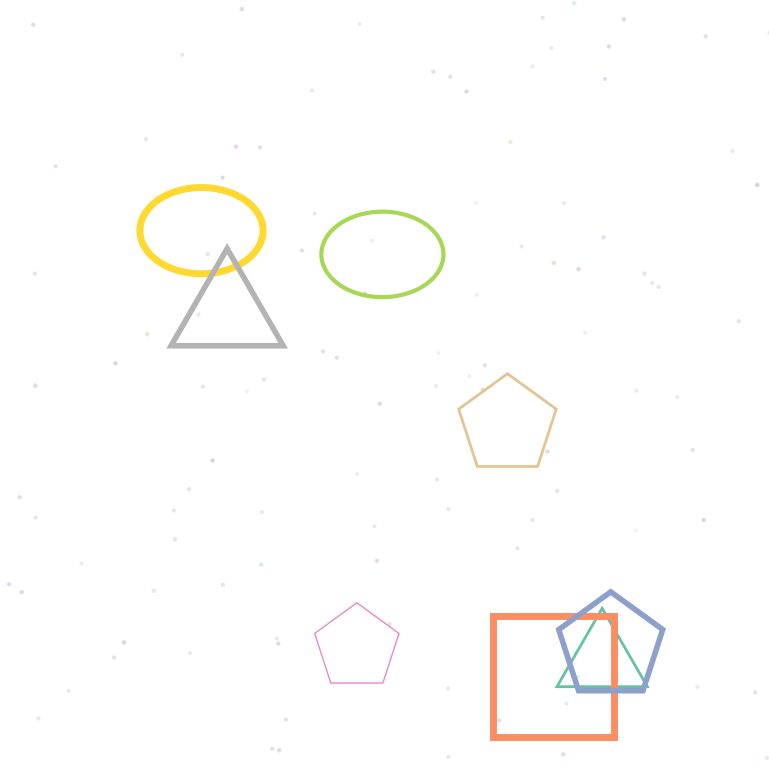[{"shape": "triangle", "thickness": 1, "radius": 0.34, "center": [0.782, 0.142]}, {"shape": "square", "thickness": 2.5, "radius": 0.39, "center": [0.719, 0.121]}, {"shape": "pentagon", "thickness": 2, "radius": 0.36, "center": [0.793, 0.16]}, {"shape": "pentagon", "thickness": 0.5, "radius": 0.29, "center": [0.463, 0.16]}, {"shape": "oval", "thickness": 1.5, "radius": 0.4, "center": [0.497, 0.67]}, {"shape": "oval", "thickness": 2.5, "radius": 0.4, "center": [0.262, 0.7]}, {"shape": "pentagon", "thickness": 1, "radius": 0.33, "center": [0.659, 0.448]}, {"shape": "triangle", "thickness": 2, "radius": 0.42, "center": [0.295, 0.593]}]